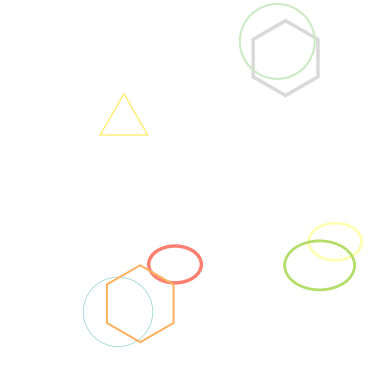[{"shape": "circle", "thickness": 0.5, "radius": 0.45, "center": [0.307, 0.19]}, {"shape": "oval", "thickness": 2, "radius": 0.34, "center": [0.871, 0.372]}, {"shape": "oval", "thickness": 2.5, "radius": 0.34, "center": [0.455, 0.313]}, {"shape": "hexagon", "thickness": 1.5, "radius": 0.5, "center": [0.364, 0.211]}, {"shape": "oval", "thickness": 2, "radius": 0.45, "center": [0.83, 0.311]}, {"shape": "hexagon", "thickness": 2.5, "radius": 0.49, "center": [0.742, 0.849]}, {"shape": "circle", "thickness": 1.5, "radius": 0.49, "center": [0.72, 0.892]}, {"shape": "triangle", "thickness": 1, "radius": 0.36, "center": [0.322, 0.685]}]